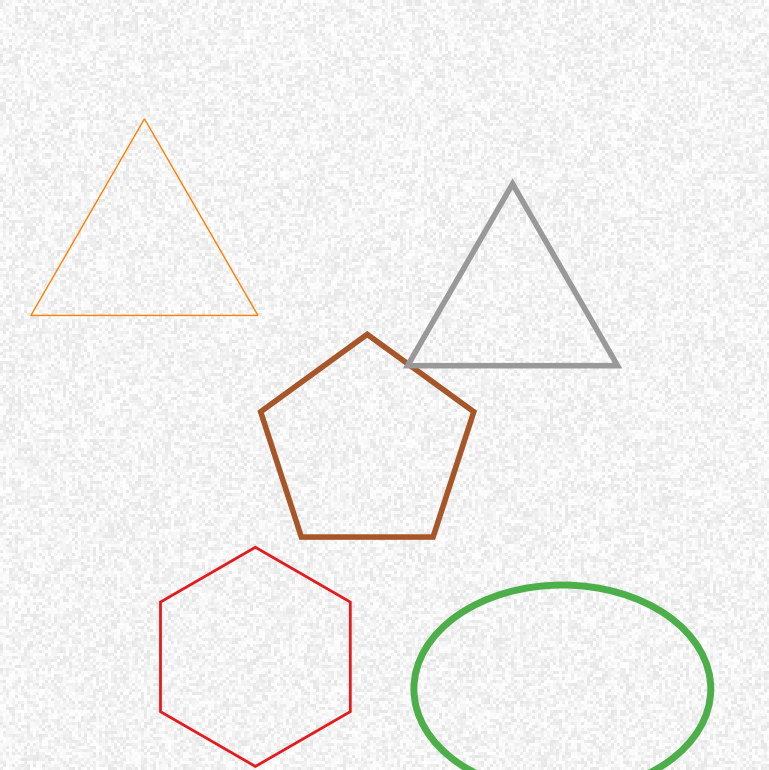[{"shape": "hexagon", "thickness": 1, "radius": 0.71, "center": [0.332, 0.147]}, {"shape": "oval", "thickness": 2.5, "radius": 0.96, "center": [0.73, 0.105]}, {"shape": "triangle", "thickness": 0.5, "radius": 0.85, "center": [0.188, 0.675]}, {"shape": "pentagon", "thickness": 2, "radius": 0.73, "center": [0.477, 0.42]}, {"shape": "triangle", "thickness": 2, "radius": 0.79, "center": [0.666, 0.604]}]